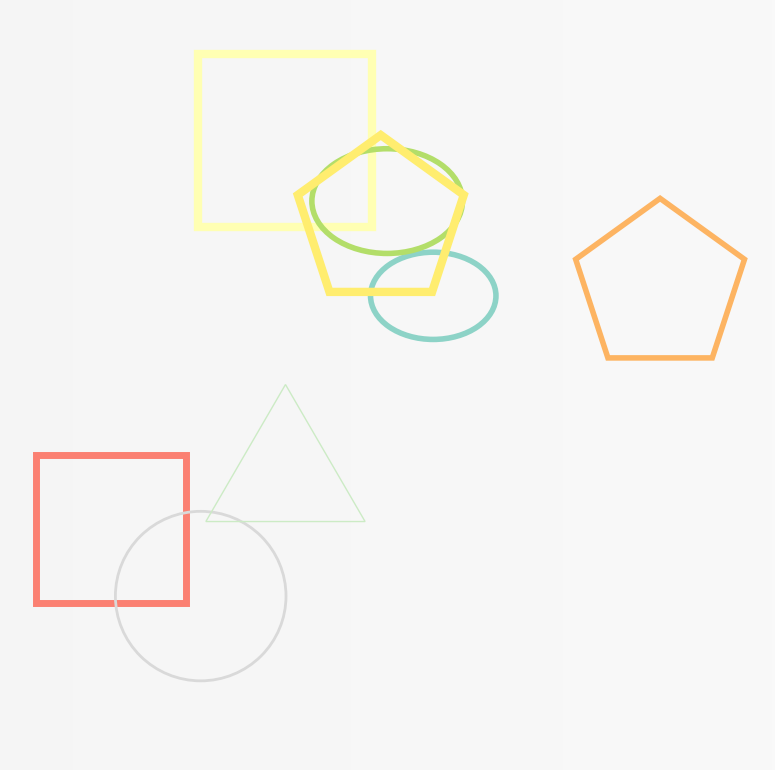[{"shape": "oval", "thickness": 2, "radius": 0.4, "center": [0.559, 0.616]}, {"shape": "square", "thickness": 3, "radius": 0.56, "center": [0.368, 0.818]}, {"shape": "square", "thickness": 2.5, "radius": 0.48, "center": [0.143, 0.313]}, {"shape": "pentagon", "thickness": 2, "radius": 0.57, "center": [0.852, 0.628]}, {"shape": "oval", "thickness": 2, "radius": 0.49, "center": [0.5, 0.739]}, {"shape": "circle", "thickness": 1, "radius": 0.55, "center": [0.259, 0.226]}, {"shape": "triangle", "thickness": 0.5, "radius": 0.59, "center": [0.368, 0.382]}, {"shape": "pentagon", "thickness": 3, "radius": 0.56, "center": [0.491, 0.712]}]